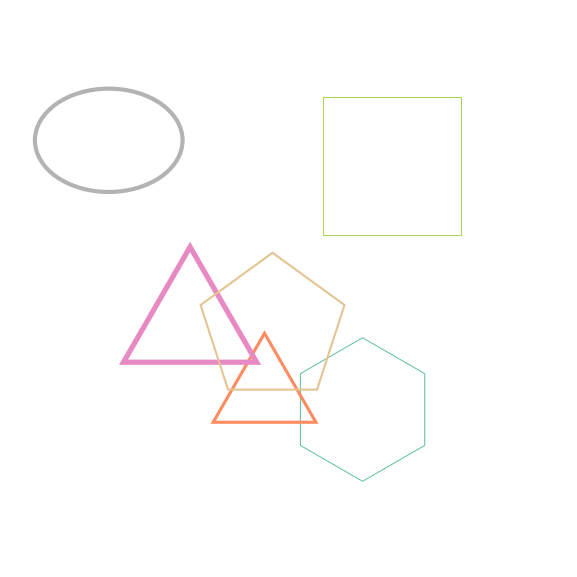[{"shape": "hexagon", "thickness": 0.5, "radius": 0.62, "center": [0.628, 0.29]}, {"shape": "triangle", "thickness": 1.5, "radius": 0.51, "center": [0.458, 0.319]}, {"shape": "triangle", "thickness": 2.5, "radius": 0.67, "center": [0.329, 0.438]}, {"shape": "square", "thickness": 0.5, "radius": 0.6, "center": [0.678, 0.712]}, {"shape": "pentagon", "thickness": 1, "radius": 0.66, "center": [0.472, 0.43]}, {"shape": "oval", "thickness": 2, "radius": 0.64, "center": [0.188, 0.756]}]